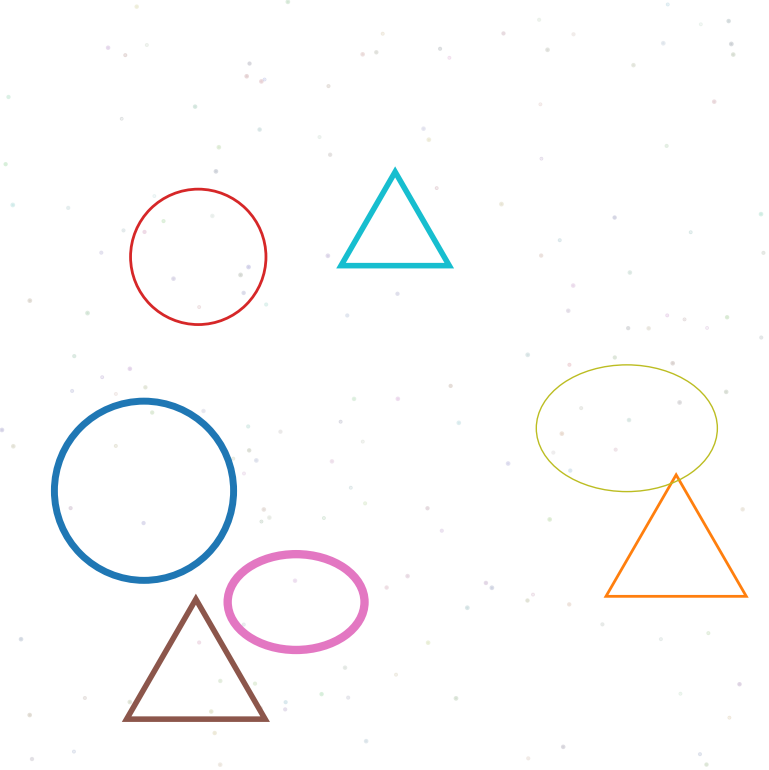[{"shape": "circle", "thickness": 2.5, "radius": 0.58, "center": [0.187, 0.363]}, {"shape": "triangle", "thickness": 1, "radius": 0.53, "center": [0.878, 0.278]}, {"shape": "circle", "thickness": 1, "radius": 0.44, "center": [0.257, 0.666]}, {"shape": "triangle", "thickness": 2, "radius": 0.52, "center": [0.254, 0.118]}, {"shape": "oval", "thickness": 3, "radius": 0.44, "center": [0.385, 0.218]}, {"shape": "oval", "thickness": 0.5, "radius": 0.59, "center": [0.814, 0.444]}, {"shape": "triangle", "thickness": 2, "radius": 0.41, "center": [0.513, 0.696]}]